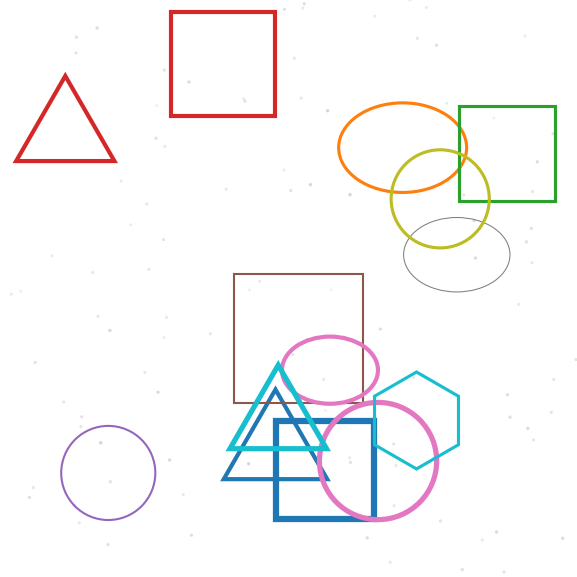[{"shape": "square", "thickness": 3, "radius": 0.42, "center": [0.563, 0.185]}, {"shape": "triangle", "thickness": 2, "radius": 0.52, "center": [0.477, 0.221]}, {"shape": "oval", "thickness": 1.5, "radius": 0.55, "center": [0.697, 0.743]}, {"shape": "square", "thickness": 1.5, "radius": 0.41, "center": [0.878, 0.733]}, {"shape": "triangle", "thickness": 2, "radius": 0.49, "center": [0.113, 0.769]}, {"shape": "square", "thickness": 2, "radius": 0.45, "center": [0.387, 0.888]}, {"shape": "circle", "thickness": 1, "radius": 0.41, "center": [0.187, 0.18]}, {"shape": "square", "thickness": 1, "radius": 0.56, "center": [0.517, 0.413]}, {"shape": "circle", "thickness": 2.5, "radius": 0.51, "center": [0.655, 0.201]}, {"shape": "oval", "thickness": 2, "radius": 0.42, "center": [0.571, 0.358]}, {"shape": "oval", "thickness": 0.5, "radius": 0.46, "center": [0.791, 0.558]}, {"shape": "circle", "thickness": 1.5, "radius": 0.42, "center": [0.762, 0.655]}, {"shape": "hexagon", "thickness": 1.5, "radius": 0.42, "center": [0.721, 0.271]}, {"shape": "triangle", "thickness": 2.5, "radius": 0.48, "center": [0.482, 0.27]}]